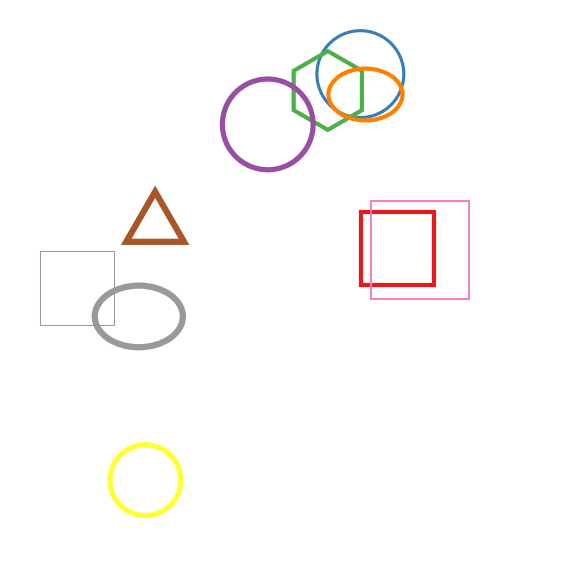[{"shape": "square", "thickness": 2, "radius": 0.31, "center": [0.688, 0.569]}, {"shape": "circle", "thickness": 1.5, "radius": 0.38, "center": [0.624, 0.871]}, {"shape": "hexagon", "thickness": 2, "radius": 0.34, "center": [0.568, 0.842]}, {"shape": "circle", "thickness": 2.5, "radius": 0.39, "center": [0.464, 0.784]}, {"shape": "oval", "thickness": 2, "radius": 0.32, "center": [0.633, 0.835]}, {"shape": "circle", "thickness": 2.5, "radius": 0.31, "center": [0.252, 0.168]}, {"shape": "triangle", "thickness": 3, "radius": 0.29, "center": [0.269, 0.609]}, {"shape": "square", "thickness": 1, "radius": 0.42, "center": [0.727, 0.566]}, {"shape": "oval", "thickness": 3, "radius": 0.38, "center": [0.24, 0.451]}, {"shape": "square", "thickness": 0.5, "radius": 0.32, "center": [0.134, 0.5]}]